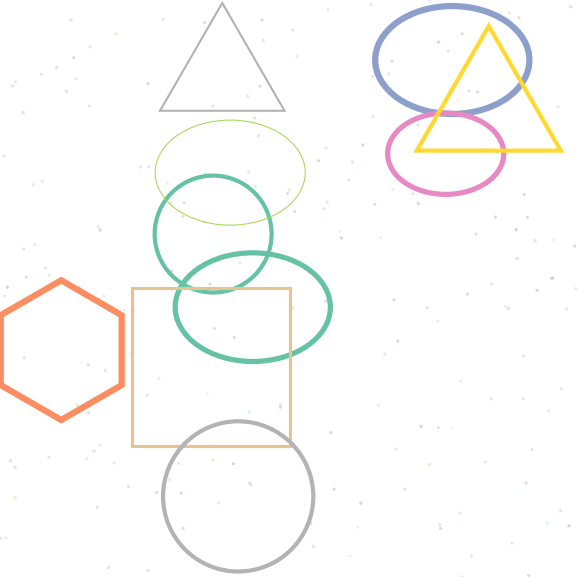[{"shape": "oval", "thickness": 2.5, "radius": 0.67, "center": [0.438, 0.467]}, {"shape": "circle", "thickness": 2, "radius": 0.51, "center": [0.369, 0.594]}, {"shape": "hexagon", "thickness": 3, "radius": 0.6, "center": [0.106, 0.393]}, {"shape": "oval", "thickness": 3, "radius": 0.67, "center": [0.783, 0.895]}, {"shape": "oval", "thickness": 2.5, "radius": 0.5, "center": [0.772, 0.733]}, {"shape": "oval", "thickness": 0.5, "radius": 0.65, "center": [0.399, 0.7]}, {"shape": "triangle", "thickness": 2, "radius": 0.72, "center": [0.846, 0.81]}, {"shape": "square", "thickness": 1.5, "radius": 0.68, "center": [0.366, 0.363]}, {"shape": "circle", "thickness": 2, "radius": 0.65, "center": [0.412, 0.14]}, {"shape": "triangle", "thickness": 1, "radius": 0.62, "center": [0.385, 0.87]}]